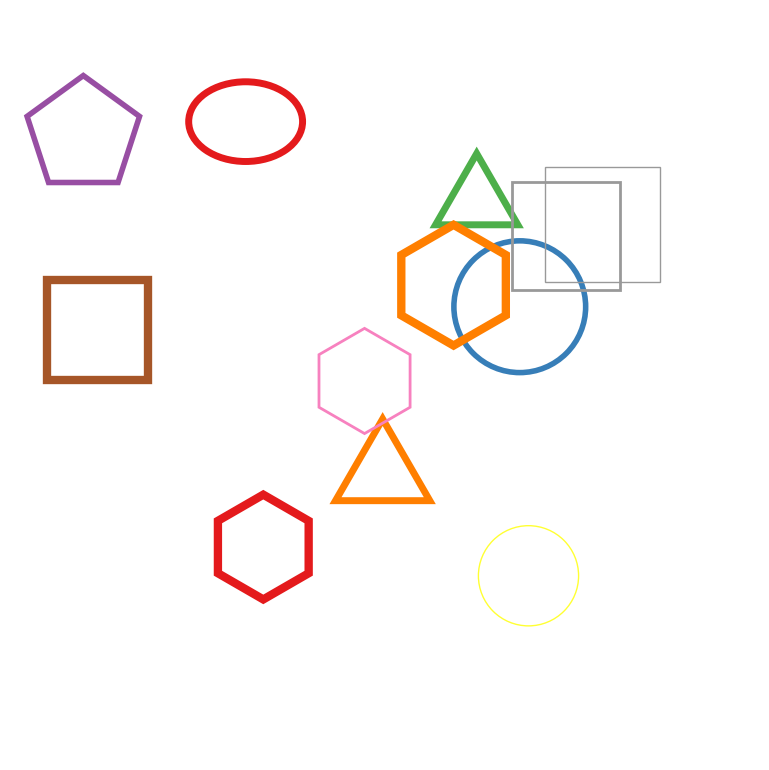[{"shape": "hexagon", "thickness": 3, "radius": 0.34, "center": [0.342, 0.29]}, {"shape": "oval", "thickness": 2.5, "radius": 0.37, "center": [0.319, 0.842]}, {"shape": "circle", "thickness": 2, "radius": 0.43, "center": [0.675, 0.602]}, {"shape": "triangle", "thickness": 2.5, "radius": 0.31, "center": [0.619, 0.739]}, {"shape": "pentagon", "thickness": 2, "radius": 0.38, "center": [0.108, 0.825]}, {"shape": "hexagon", "thickness": 3, "radius": 0.39, "center": [0.589, 0.63]}, {"shape": "triangle", "thickness": 2.5, "radius": 0.35, "center": [0.497, 0.385]}, {"shape": "circle", "thickness": 0.5, "radius": 0.33, "center": [0.686, 0.252]}, {"shape": "square", "thickness": 3, "radius": 0.33, "center": [0.127, 0.571]}, {"shape": "hexagon", "thickness": 1, "radius": 0.34, "center": [0.473, 0.505]}, {"shape": "square", "thickness": 0.5, "radius": 0.37, "center": [0.782, 0.708]}, {"shape": "square", "thickness": 1, "radius": 0.35, "center": [0.736, 0.694]}]